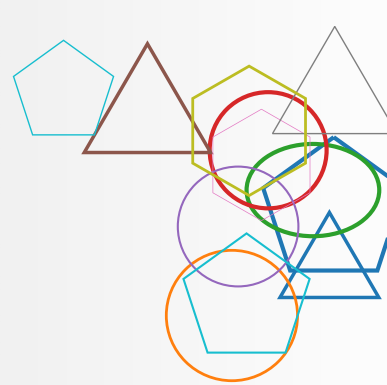[{"shape": "triangle", "thickness": 2.5, "radius": 0.74, "center": [0.85, 0.301]}, {"shape": "pentagon", "thickness": 3, "radius": 0.96, "center": [0.861, 0.452]}, {"shape": "circle", "thickness": 2, "radius": 0.85, "center": [0.599, 0.18]}, {"shape": "oval", "thickness": 3, "radius": 0.86, "center": [0.808, 0.506]}, {"shape": "circle", "thickness": 3, "radius": 0.75, "center": [0.692, 0.61]}, {"shape": "circle", "thickness": 1.5, "radius": 0.78, "center": [0.614, 0.412]}, {"shape": "triangle", "thickness": 2.5, "radius": 0.94, "center": [0.381, 0.698]}, {"shape": "hexagon", "thickness": 0.5, "radius": 0.72, "center": [0.675, 0.572]}, {"shape": "triangle", "thickness": 1, "radius": 0.93, "center": [0.864, 0.746]}, {"shape": "hexagon", "thickness": 2, "radius": 0.84, "center": [0.643, 0.66]}, {"shape": "pentagon", "thickness": 1, "radius": 0.68, "center": [0.164, 0.759]}, {"shape": "pentagon", "thickness": 1.5, "radius": 0.86, "center": [0.636, 0.223]}]